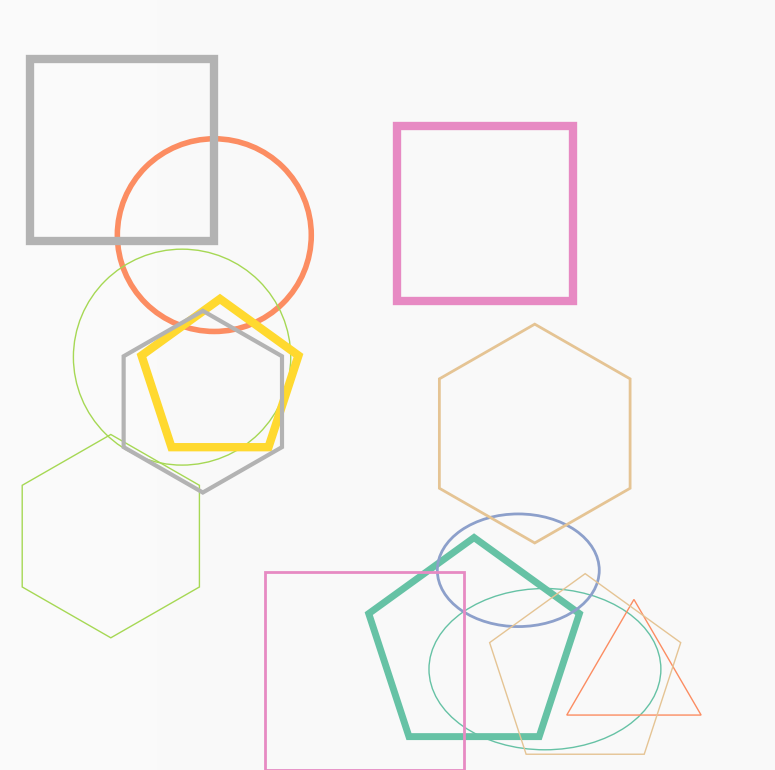[{"shape": "oval", "thickness": 0.5, "radius": 0.75, "center": [0.703, 0.131]}, {"shape": "pentagon", "thickness": 2.5, "radius": 0.71, "center": [0.612, 0.159]}, {"shape": "triangle", "thickness": 0.5, "radius": 0.5, "center": [0.818, 0.121]}, {"shape": "circle", "thickness": 2, "radius": 0.63, "center": [0.277, 0.695]}, {"shape": "oval", "thickness": 1, "radius": 0.52, "center": [0.669, 0.259]}, {"shape": "square", "thickness": 1, "radius": 0.64, "center": [0.47, 0.128]}, {"shape": "square", "thickness": 3, "radius": 0.57, "center": [0.626, 0.722]}, {"shape": "circle", "thickness": 0.5, "radius": 0.7, "center": [0.235, 0.536]}, {"shape": "hexagon", "thickness": 0.5, "radius": 0.66, "center": [0.143, 0.304]}, {"shape": "pentagon", "thickness": 3, "radius": 0.53, "center": [0.284, 0.505]}, {"shape": "pentagon", "thickness": 0.5, "radius": 0.65, "center": [0.755, 0.125]}, {"shape": "hexagon", "thickness": 1, "radius": 0.71, "center": [0.69, 0.437]}, {"shape": "hexagon", "thickness": 1.5, "radius": 0.59, "center": [0.262, 0.478]}, {"shape": "square", "thickness": 3, "radius": 0.59, "center": [0.157, 0.805]}]